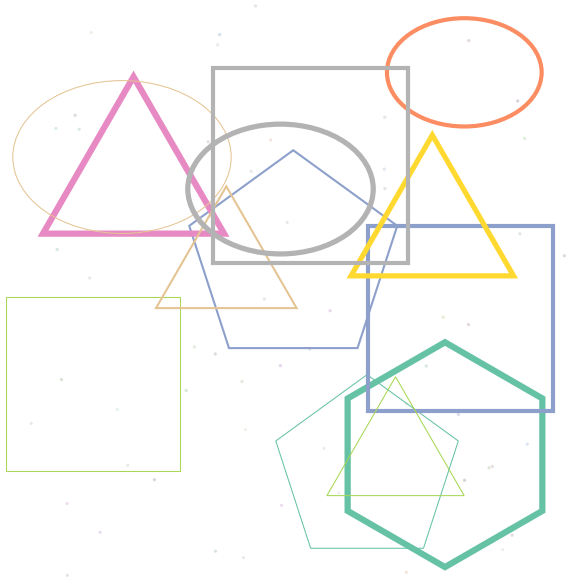[{"shape": "hexagon", "thickness": 3, "radius": 0.97, "center": [0.771, 0.212]}, {"shape": "pentagon", "thickness": 0.5, "radius": 0.83, "center": [0.636, 0.184]}, {"shape": "oval", "thickness": 2, "radius": 0.67, "center": [0.804, 0.874]}, {"shape": "pentagon", "thickness": 1, "radius": 0.95, "center": [0.508, 0.55]}, {"shape": "square", "thickness": 2, "radius": 0.8, "center": [0.797, 0.447]}, {"shape": "triangle", "thickness": 3, "radius": 0.91, "center": [0.231, 0.685]}, {"shape": "triangle", "thickness": 0.5, "radius": 0.69, "center": [0.685, 0.21]}, {"shape": "square", "thickness": 0.5, "radius": 0.75, "center": [0.161, 0.334]}, {"shape": "triangle", "thickness": 2.5, "radius": 0.81, "center": [0.749, 0.603]}, {"shape": "triangle", "thickness": 1, "radius": 0.7, "center": [0.392, 0.536]}, {"shape": "oval", "thickness": 0.5, "radius": 0.95, "center": [0.211, 0.727]}, {"shape": "oval", "thickness": 2.5, "radius": 0.8, "center": [0.486, 0.672]}, {"shape": "square", "thickness": 2, "radius": 0.84, "center": [0.538, 0.713]}]